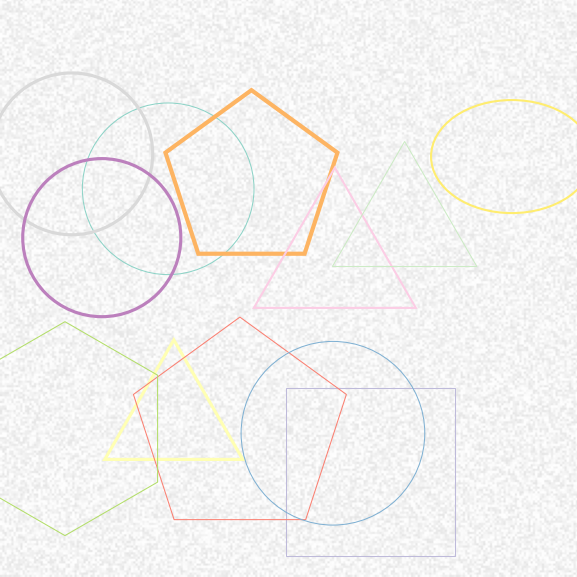[{"shape": "circle", "thickness": 0.5, "radius": 0.74, "center": [0.291, 0.672]}, {"shape": "triangle", "thickness": 1.5, "radius": 0.69, "center": [0.301, 0.273]}, {"shape": "square", "thickness": 0.5, "radius": 0.73, "center": [0.641, 0.182]}, {"shape": "pentagon", "thickness": 0.5, "radius": 0.97, "center": [0.415, 0.256]}, {"shape": "circle", "thickness": 0.5, "radius": 0.8, "center": [0.577, 0.249]}, {"shape": "pentagon", "thickness": 2, "radius": 0.78, "center": [0.435, 0.686]}, {"shape": "hexagon", "thickness": 0.5, "radius": 0.93, "center": [0.112, 0.257]}, {"shape": "triangle", "thickness": 1, "radius": 0.81, "center": [0.58, 0.547]}, {"shape": "circle", "thickness": 1.5, "radius": 0.7, "center": [0.124, 0.733]}, {"shape": "circle", "thickness": 1.5, "radius": 0.68, "center": [0.176, 0.588]}, {"shape": "triangle", "thickness": 0.5, "radius": 0.72, "center": [0.701, 0.61]}, {"shape": "oval", "thickness": 1, "radius": 0.7, "center": [0.886, 0.728]}]